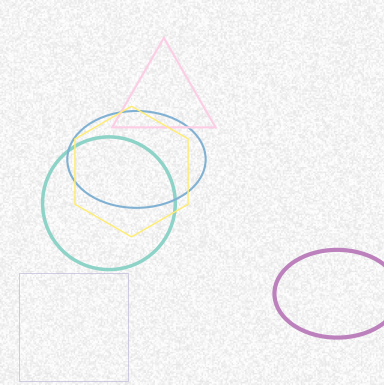[{"shape": "circle", "thickness": 2.5, "radius": 0.86, "center": [0.283, 0.472]}, {"shape": "square", "thickness": 0.5, "radius": 0.71, "center": [0.192, 0.151]}, {"shape": "oval", "thickness": 1.5, "radius": 0.9, "center": [0.354, 0.586]}, {"shape": "triangle", "thickness": 1.5, "radius": 0.78, "center": [0.426, 0.747]}, {"shape": "oval", "thickness": 3, "radius": 0.81, "center": [0.876, 0.237]}, {"shape": "hexagon", "thickness": 1, "radius": 0.85, "center": [0.342, 0.554]}]